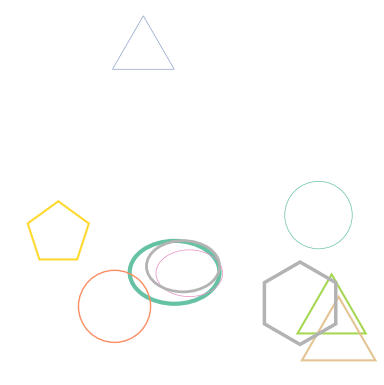[{"shape": "oval", "thickness": 3, "radius": 0.58, "center": [0.454, 0.293]}, {"shape": "circle", "thickness": 0.5, "radius": 0.44, "center": [0.827, 0.441]}, {"shape": "circle", "thickness": 1, "radius": 0.47, "center": [0.297, 0.204]}, {"shape": "triangle", "thickness": 0.5, "radius": 0.46, "center": [0.372, 0.866]}, {"shape": "oval", "thickness": 0.5, "radius": 0.43, "center": [0.492, 0.29]}, {"shape": "triangle", "thickness": 1.5, "radius": 0.51, "center": [0.861, 0.185]}, {"shape": "pentagon", "thickness": 1.5, "radius": 0.42, "center": [0.151, 0.394]}, {"shape": "triangle", "thickness": 1.5, "radius": 0.55, "center": [0.88, 0.119]}, {"shape": "hexagon", "thickness": 2.5, "radius": 0.54, "center": [0.779, 0.212]}, {"shape": "oval", "thickness": 2, "radius": 0.47, "center": [0.475, 0.308]}]